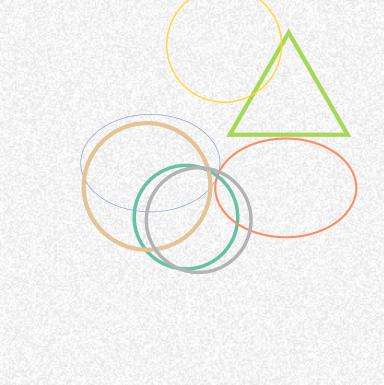[{"shape": "circle", "thickness": 2.5, "radius": 0.67, "center": [0.483, 0.436]}, {"shape": "oval", "thickness": 1.5, "radius": 0.92, "center": [0.742, 0.512]}, {"shape": "oval", "thickness": 0.5, "radius": 0.9, "center": [0.391, 0.576]}, {"shape": "triangle", "thickness": 3, "radius": 0.88, "center": [0.75, 0.738]}, {"shape": "circle", "thickness": 1, "radius": 0.75, "center": [0.582, 0.883]}, {"shape": "circle", "thickness": 3, "radius": 0.82, "center": [0.382, 0.516]}, {"shape": "circle", "thickness": 2.5, "radius": 0.68, "center": [0.516, 0.428]}]